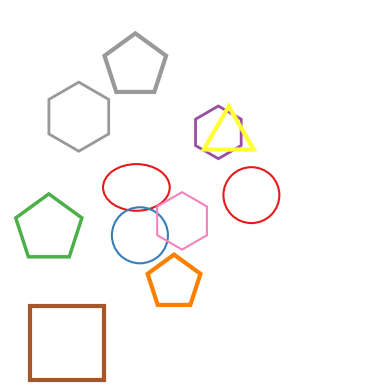[{"shape": "oval", "thickness": 1.5, "radius": 0.43, "center": [0.354, 0.513]}, {"shape": "circle", "thickness": 1.5, "radius": 0.36, "center": [0.653, 0.493]}, {"shape": "circle", "thickness": 1.5, "radius": 0.36, "center": [0.363, 0.389]}, {"shape": "pentagon", "thickness": 2.5, "radius": 0.45, "center": [0.127, 0.406]}, {"shape": "hexagon", "thickness": 2, "radius": 0.34, "center": [0.567, 0.656]}, {"shape": "pentagon", "thickness": 3, "radius": 0.36, "center": [0.452, 0.266]}, {"shape": "triangle", "thickness": 3, "radius": 0.37, "center": [0.594, 0.649]}, {"shape": "square", "thickness": 3, "radius": 0.48, "center": [0.174, 0.109]}, {"shape": "hexagon", "thickness": 1.5, "radius": 0.37, "center": [0.473, 0.426]}, {"shape": "hexagon", "thickness": 2, "radius": 0.45, "center": [0.205, 0.697]}, {"shape": "pentagon", "thickness": 3, "radius": 0.42, "center": [0.351, 0.829]}]